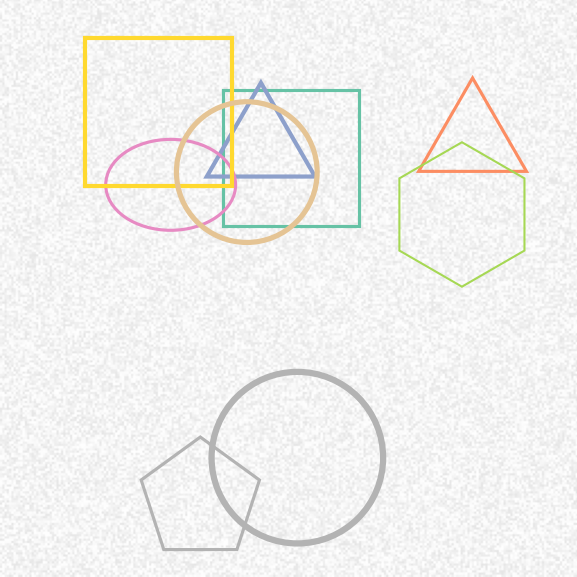[{"shape": "square", "thickness": 1.5, "radius": 0.59, "center": [0.503, 0.726]}, {"shape": "triangle", "thickness": 1.5, "radius": 0.54, "center": [0.818, 0.756]}, {"shape": "triangle", "thickness": 2, "radius": 0.54, "center": [0.452, 0.748]}, {"shape": "oval", "thickness": 1.5, "radius": 0.56, "center": [0.296, 0.679]}, {"shape": "hexagon", "thickness": 1, "radius": 0.63, "center": [0.8, 0.628]}, {"shape": "square", "thickness": 2, "radius": 0.64, "center": [0.274, 0.806]}, {"shape": "circle", "thickness": 2.5, "radius": 0.61, "center": [0.427, 0.701]}, {"shape": "pentagon", "thickness": 1.5, "radius": 0.54, "center": [0.347, 0.135]}, {"shape": "circle", "thickness": 3, "radius": 0.74, "center": [0.515, 0.207]}]